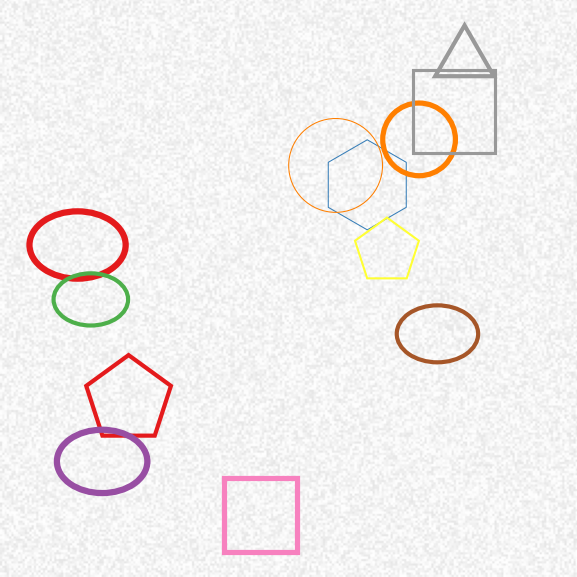[{"shape": "pentagon", "thickness": 2, "radius": 0.39, "center": [0.223, 0.307]}, {"shape": "oval", "thickness": 3, "radius": 0.42, "center": [0.134, 0.575]}, {"shape": "hexagon", "thickness": 0.5, "radius": 0.39, "center": [0.636, 0.679]}, {"shape": "oval", "thickness": 2, "radius": 0.32, "center": [0.157, 0.481]}, {"shape": "oval", "thickness": 3, "radius": 0.39, "center": [0.177, 0.2]}, {"shape": "circle", "thickness": 2.5, "radius": 0.31, "center": [0.726, 0.758]}, {"shape": "circle", "thickness": 0.5, "radius": 0.41, "center": [0.581, 0.713]}, {"shape": "pentagon", "thickness": 1, "radius": 0.29, "center": [0.67, 0.564]}, {"shape": "oval", "thickness": 2, "radius": 0.35, "center": [0.757, 0.421]}, {"shape": "square", "thickness": 2.5, "radius": 0.32, "center": [0.451, 0.107]}, {"shape": "triangle", "thickness": 2, "radius": 0.29, "center": [0.804, 0.897]}, {"shape": "square", "thickness": 1.5, "radius": 0.36, "center": [0.785, 0.806]}]